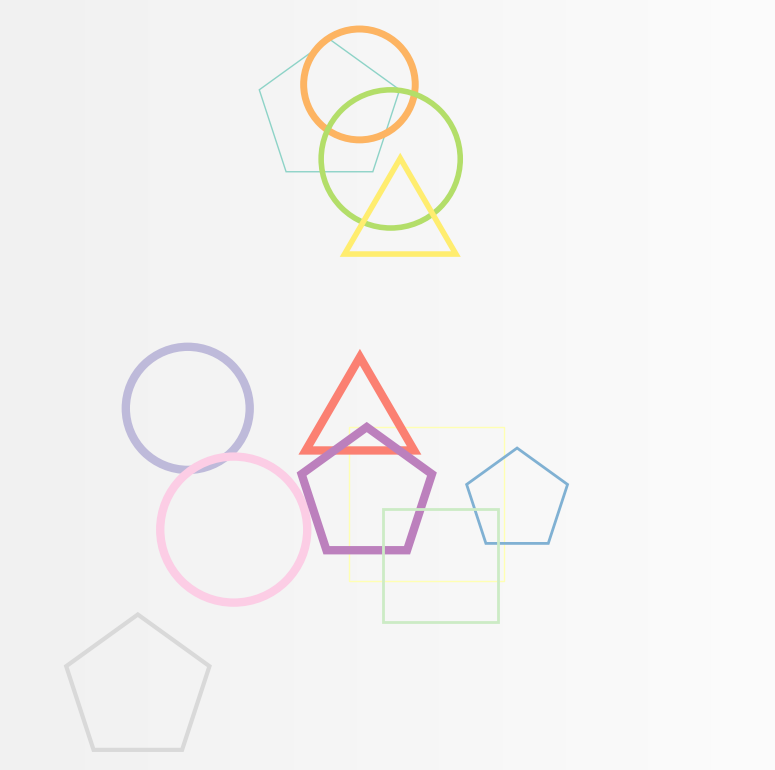[{"shape": "pentagon", "thickness": 0.5, "radius": 0.48, "center": [0.425, 0.854]}, {"shape": "square", "thickness": 0.5, "radius": 0.5, "center": [0.551, 0.345]}, {"shape": "circle", "thickness": 3, "radius": 0.4, "center": [0.242, 0.47]}, {"shape": "triangle", "thickness": 3, "radius": 0.4, "center": [0.464, 0.455]}, {"shape": "pentagon", "thickness": 1, "radius": 0.34, "center": [0.667, 0.35]}, {"shape": "circle", "thickness": 2.5, "radius": 0.36, "center": [0.464, 0.89]}, {"shape": "circle", "thickness": 2, "radius": 0.45, "center": [0.504, 0.794]}, {"shape": "circle", "thickness": 3, "radius": 0.47, "center": [0.302, 0.312]}, {"shape": "pentagon", "thickness": 1.5, "radius": 0.49, "center": [0.178, 0.105]}, {"shape": "pentagon", "thickness": 3, "radius": 0.44, "center": [0.473, 0.357]}, {"shape": "square", "thickness": 1, "radius": 0.37, "center": [0.568, 0.265]}, {"shape": "triangle", "thickness": 2, "radius": 0.41, "center": [0.516, 0.712]}]